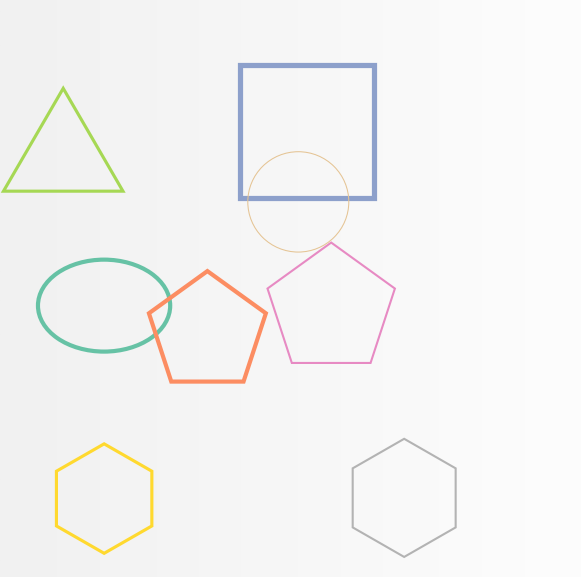[{"shape": "oval", "thickness": 2, "radius": 0.57, "center": [0.179, 0.47]}, {"shape": "pentagon", "thickness": 2, "radius": 0.53, "center": [0.357, 0.424]}, {"shape": "square", "thickness": 2.5, "radius": 0.58, "center": [0.528, 0.771]}, {"shape": "pentagon", "thickness": 1, "radius": 0.58, "center": [0.57, 0.464]}, {"shape": "triangle", "thickness": 1.5, "radius": 0.59, "center": [0.109, 0.727]}, {"shape": "hexagon", "thickness": 1.5, "radius": 0.47, "center": [0.179, 0.136]}, {"shape": "circle", "thickness": 0.5, "radius": 0.43, "center": [0.513, 0.65]}, {"shape": "hexagon", "thickness": 1, "radius": 0.51, "center": [0.695, 0.137]}]